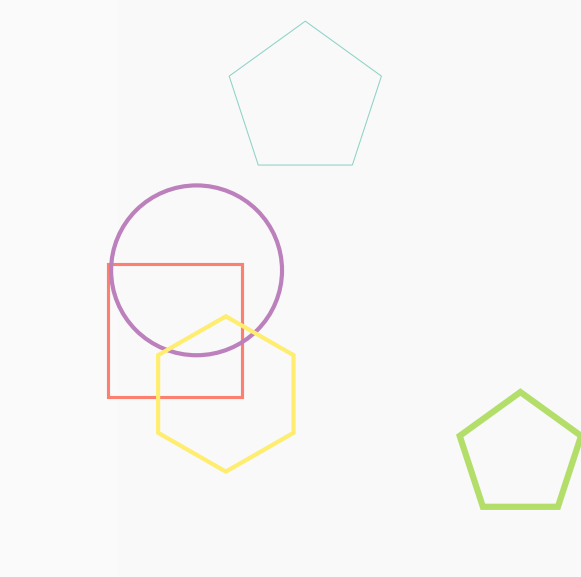[{"shape": "pentagon", "thickness": 0.5, "radius": 0.69, "center": [0.525, 0.825]}, {"shape": "square", "thickness": 1.5, "radius": 0.57, "center": [0.301, 0.427]}, {"shape": "pentagon", "thickness": 3, "radius": 0.55, "center": [0.895, 0.21]}, {"shape": "circle", "thickness": 2, "radius": 0.74, "center": [0.338, 0.531]}, {"shape": "hexagon", "thickness": 2, "radius": 0.67, "center": [0.389, 0.317]}]